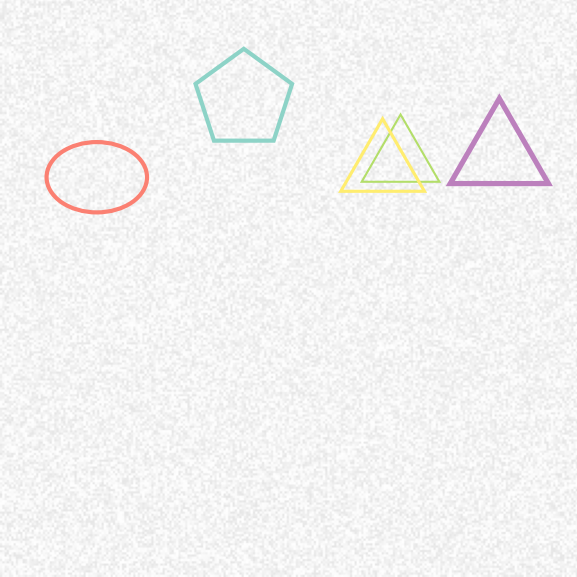[{"shape": "pentagon", "thickness": 2, "radius": 0.44, "center": [0.422, 0.827]}, {"shape": "oval", "thickness": 2, "radius": 0.43, "center": [0.168, 0.692]}, {"shape": "triangle", "thickness": 1, "radius": 0.39, "center": [0.694, 0.723]}, {"shape": "triangle", "thickness": 2.5, "radius": 0.49, "center": [0.865, 0.73]}, {"shape": "triangle", "thickness": 1.5, "radius": 0.42, "center": [0.663, 0.71]}]